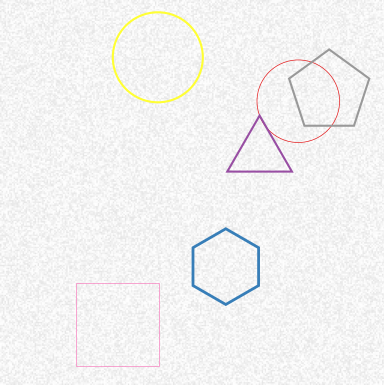[{"shape": "circle", "thickness": 0.5, "radius": 0.54, "center": [0.775, 0.737]}, {"shape": "hexagon", "thickness": 2, "radius": 0.49, "center": [0.586, 0.307]}, {"shape": "triangle", "thickness": 1.5, "radius": 0.48, "center": [0.674, 0.603]}, {"shape": "circle", "thickness": 1.5, "radius": 0.58, "center": [0.41, 0.851]}, {"shape": "square", "thickness": 0.5, "radius": 0.54, "center": [0.305, 0.157]}, {"shape": "pentagon", "thickness": 1.5, "radius": 0.55, "center": [0.855, 0.762]}]